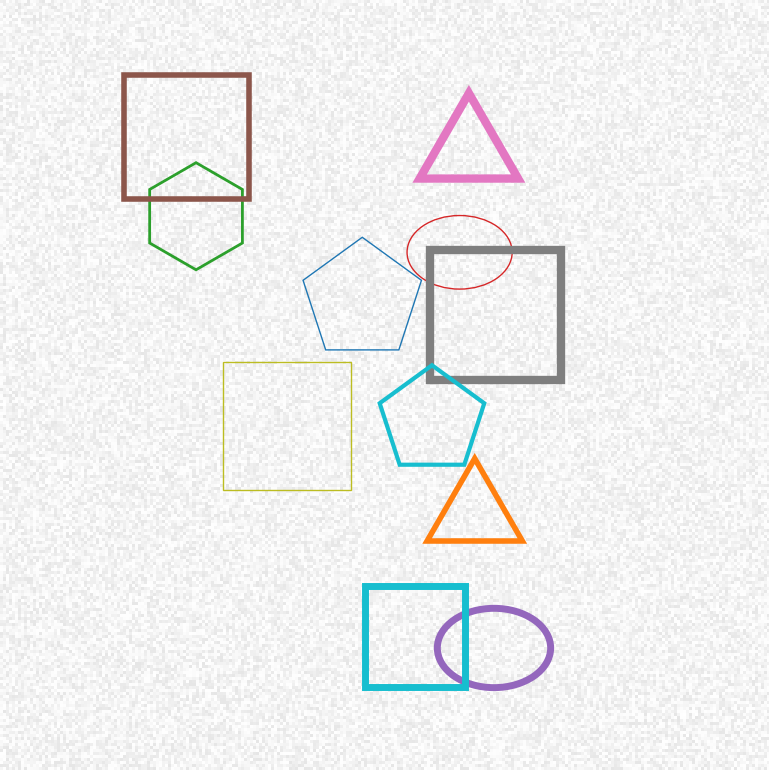[{"shape": "pentagon", "thickness": 0.5, "radius": 0.4, "center": [0.47, 0.611]}, {"shape": "triangle", "thickness": 2, "radius": 0.36, "center": [0.617, 0.333]}, {"shape": "hexagon", "thickness": 1, "radius": 0.35, "center": [0.255, 0.719]}, {"shape": "oval", "thickness": 0.5, "radius": 0.34, "center": [0.597, 0.672]}, {"shape": "oval", "thickness": 2.5, "radius": 0.37, "center": [0.642, 0.158]}, {"shape": "square", "thickness": 2, "radius": 0.4, "center": [0.242, 0.822]}, {"shape": "triangle", "thickness": 3, "radius": 0.37, "center": [0.609, 0.805]}, {"shape": "square", "thickness": 3, "radius": 0.42, "center": [0.644, 0.591]}, {"shape": "square", "thickness": 0.5, "radius": 0.42, "center": [0.373, 0.446]}, {"shape": "pentagon", "thickness": 1.5, "radius": 0.36, "center": [0.561, 0.454]}, {"shape": "square", "thickness": 2.5, "radius": 0.33, "center": [0.539, 0.174]}]